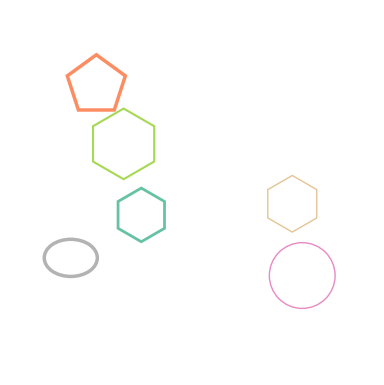[{"shape": "hexagon", "thickness": 2, "radius": 0.35, "center": [0.367, 0.442]}, {"shape": "pentagon", "thickness": 2.5, "radius": 0.4, "center": [0.25, 0.778]}, {"shape": "circle", "thickness": 1, "radius": 0.43, "center": [0.785, 0.284]}, {"shape": "hexagon", "thickness": 1.5, "radius": 0.46, "center": [0.321, 0.626]}, {"shape": "hexagon", "thickness": 1, "radius": 0.37, "center": [0.759, 0.471]}, {"shape": "oval", "thickness": 2.5, "radius": 0.34, "center": [0.184, 0.33]}]